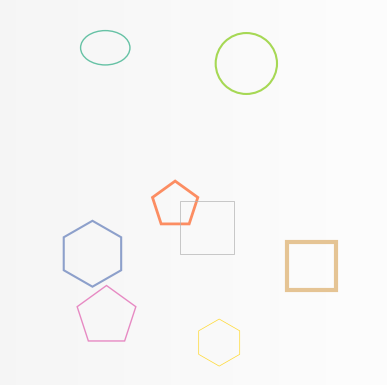[{"shape": "oval", "thickness": 1, "radius": 0.32, "center": [0.272, 0.876]}, {"shape": "pentagon", "thickness": 2, "radius": 0.31, "center": [0.452, 0.468]}, {"shape": "hexagon", "thickness": 1.5, "radius": 0.43, "center": [0.239, 0.341]}, {"shape": "pentagon", "thickness": 1, "radius": 0.4, "center": [0.275, 0.179]}, {"shape": "circle", "thickness": 1.5, "radius": 0.4, "center": [0.636, 0.835]}, {"shape": "hexagon", "thickness": 0.5, "radius": 0.31, "center": [0.566, 0.11]}, {"shape": "square", "thickness": 3, "radius": 0.31, "center": [0.804, 0.309]}, {"shape": "square", "thickness": 0.5, "radius": 0.35, "center": [0.535, 0.409]}]